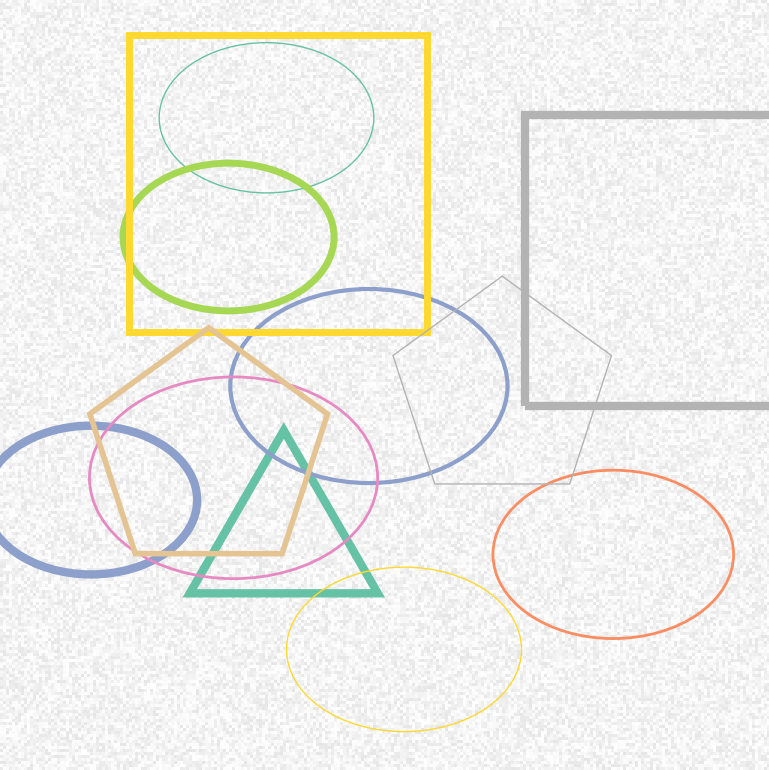[{"shape": "triangle", "thickness": 3, "radius": 0.71, "center": [0.369, 0.3]}, {"shape": "oval", "thickness": 0.5, "radius": 0.7, "center": [0.346, 0.847]}, {"shape": "oval", "thickness": 1, "radius": 0.78, "center": [0.796, 0.28]}, {"shape": "oval", "thickness": 1.5, "radius": 0.9, "center": [0.479, 0.499]}, {"shape": "oval", "thickness": 3, "radius": 0.69, "center": [0.118, 0.351]}, {"shape": "oval", "thickness": 1, "radius": 0.94, "center": [0.303, 0.379]}, {"shape": "oval", "thickness": 2.5, "radius": 0.69, "center": [0.297, 0.692]}, {"shape": "oval", "thickness": 0.5, "radius": 0.76, "center": [0.525, 0.157]}, {"shape": "square", "thickness": 2.5, "radius": 0.97, "center": [0.361, 0.762]}, {"shape": "pentagon", "thickness": 2, "radius": 0.81, "center": [0.271, 0.412]}, {"shape": "square", "thickness": 3, "radius": 0.94, "center": [0.87, 0.662]}, {"shape": "pentagon", "thickness": 0.5, "radius": 0.75, "center": [0.652, 0.492]}]